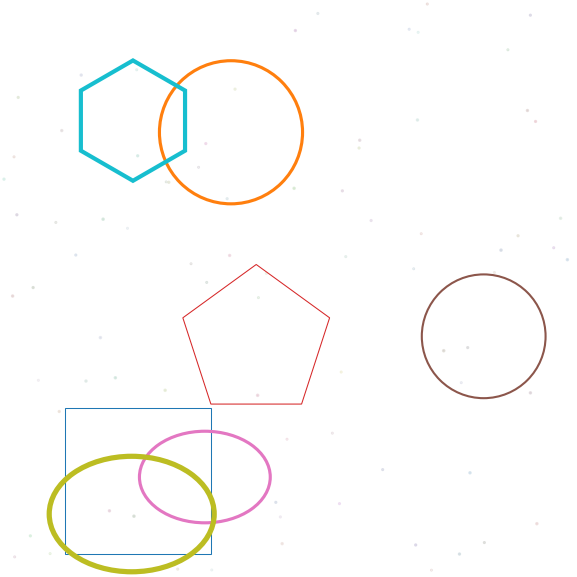[{"shape": "square", "thickness": 0.5, "radius": 0.63, "center": [0.239, 0.167]}, {"shape": "circle", "thickness": 1.5, "radius": 0.62, "center": [0.4, 0.77]}, {"shape": "pentagon", "thickness": 0.5, "radius": 0.67, "center": [0.444, 0.408]}, {"shape": "circle", "thickness": 1, "radius": 0.54, "center": [0.838, 0.417]}, {"shape": "oval", "thickness": 1.5, "radius": 0.57, "center": [0.355, 0.173]}, {"shape": "oval", "thickness": 2.5, "radius": 0.71, "center": [0.228, 0.109]}, {"shape": "hexagon", "thickness": 2, "radius": 0.52, "center": [0.23, 0.79]}]